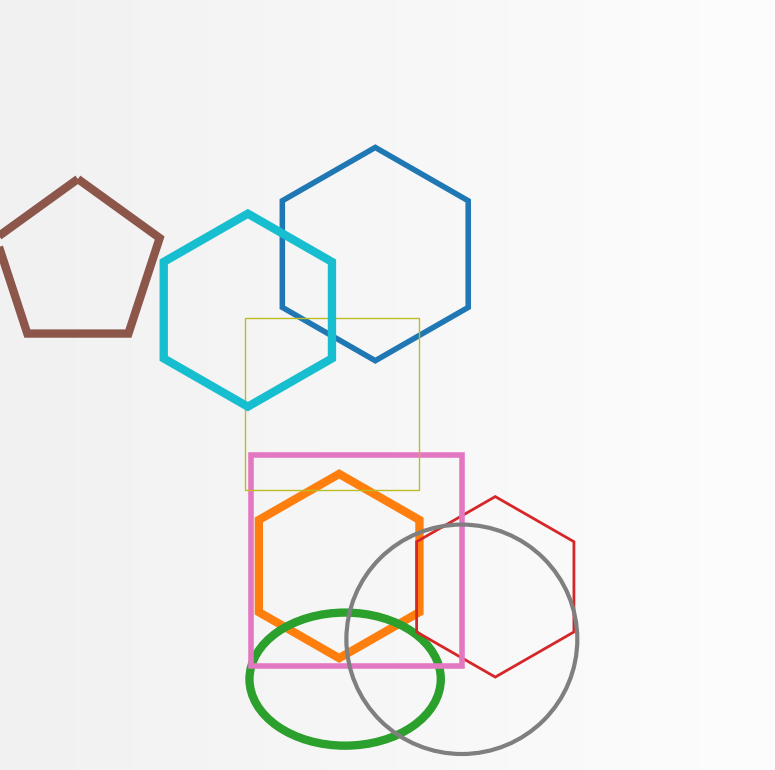[{"shape": "hexagon", "thickness": 2, "radius": 0.69, "center": [0.484, 0.67]}, {"shape": "hexagon", "thickness": 3, "radius": 0.6, "center": [0.438, 0.265]}, {"shape": "oval", "thickness": 3, "radius": 0.62, "center": [0.445, 0.118]}, {"shape": "hexagon", "thickness": 1, "radius": 0.59, "center": [0.639, 0.238]}, {"shape": "pentagon", "thickness": 3, "radius": 0.55, "center": [0.1, 0.657]}, {"shape": "square", "thickness": 2, "radius": 0.68, "center": [0.46, 0.272]}, {"shape": "circle", "thickness": 1.5, "radius": 0.74, "center": [0.596, 0.17]}, {"shape": "square", "thickness": 0.5, "radius": 0.56, "center": [0.428, 0.475]}, {"shape": "hexagon", "thickness": 3, "radius": 0.63, "center": [0.32, 0.597]}]